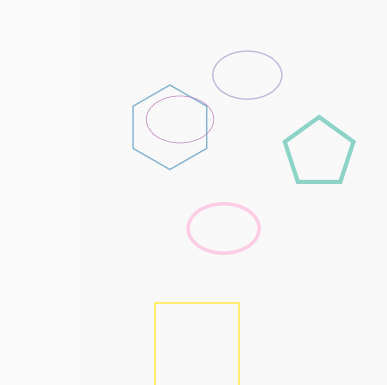[{"shape": "pentagon", "thickness": 3, "radius": 0.47, "center": [0.824, 0.603]}, {"shape": "oval", "thickness": 1, "radius": 0.45, "center": [0.638, 0.805]}, {"shape": "hexagon", "thickness": 1, "radius": 0.55, "center": [0.438, 0.669]}, {"shape": "oval", "thickness": 2.5, "radius": 0.46, "center": [0.577, 0.407]}, {"shape": "oval", "thickness": 0.5, "radius": 0.44, "center": [0.465, 0.69]}, {"shape": "square", "thickness": 1.5, "radius": 0.54, "center": [0.509, 0.104]}]